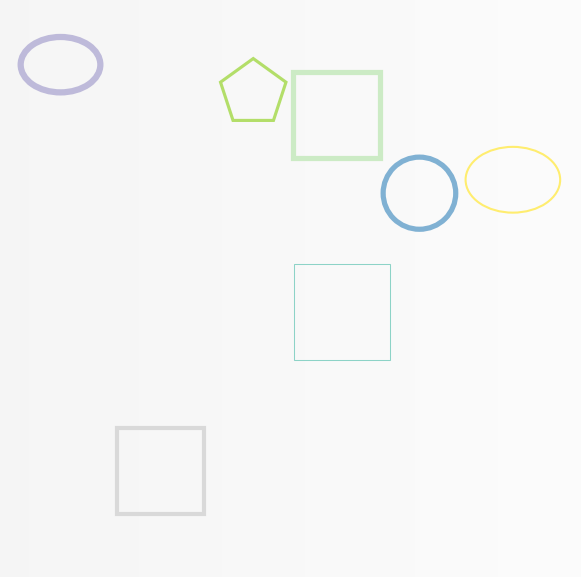[{"shape": "square", "thickness": 0.5, "radius": 0.41, "center": [0.588, 0.458]}, {"shape": "oval", "thickness": 3, "radius": 0.34, "center": [0.104, 0.887]}, {"shape": "circle", "thickness": 2.5, "radius": 0.31, "center": [0.722, 0.665]}, {"shape": "pentagon", "thickness": 1.5, "radius": 0.3, "center": [0.436, 0.839]}, {"shape": "square", "thickness": 2, "radius": 0.37, "center": [0.276, 0.183]}, {"shape": "square", "thickness": 2.5, "radius": 0.37, "center": [0.579, 0.8]}, {"shape": "oval", "thickness": 1, "radius": 0.41, "center": [0.882, 0.688]}]